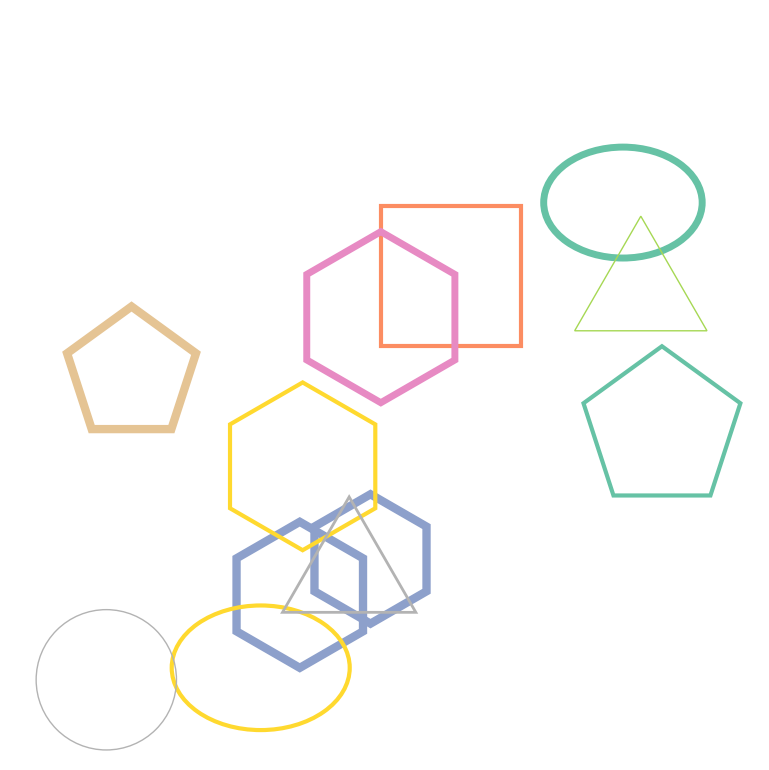[{"shape": "pentagon", "thickness": 1.5, "radius": 0.54, "center": [0.86, 0.443]}, {"shape": "oval", "thickness": 2.5, "radius": 0.51, "center": [0.809, 0.737]}, {"shape": "square", "thickness": 1.5, "radius": 0.45, "center": [0.586, 0.642]}, {"shape": "hexagon", "thickness": 3, "radius": 0.47, "center": [0.389, 0.227]}, {"shape": "hexagon", "thickness": 3, "radius": 0.42, "center": [0.481, 0.274]}, {"shape": "hexagon", "thickness": 2.5, "radius": 0.56, "center": [0.495, 0.588]}, {"shape": "triangle", "thickness": 0.5, "radius": 0.5, "center": [0.832, 0.62]}, {"shape": "oval", "thickness": 1.5, "radius": 0.58, "center": [0.339, 0.133]}, {"shape": "hexagon", "thickness": 1.5, "radius": 0.54, "center": [0.393, 0.394]}, {"shape": "pentagon", "thickness": 3, "radius": 0.44, "center": [0.171, 0.514]}, {"shape": "triangle", "thickness": 1, "radius": 0.5, "center": [0.453, 0.255]}, {"shape": "circle", "thickness": 0.5, "radius": 0.46, "center": [0.138, 0.117]}]